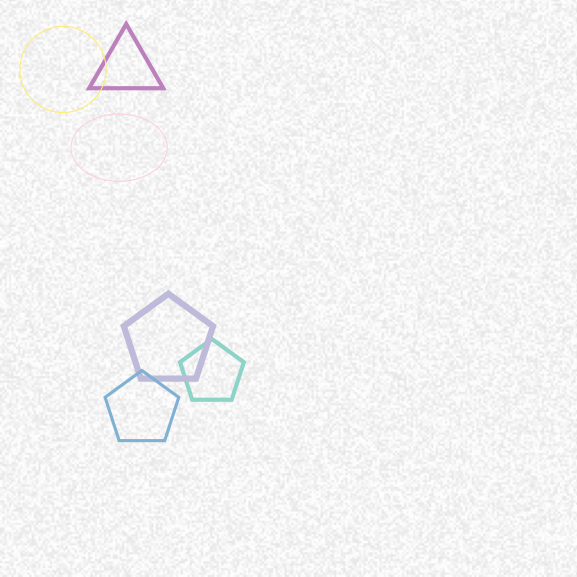[{"shape": "pentagon", "thickness": 2, "radius": 0.29, "center": [0.367, 0.354]}, {"shape": "pentagon", "thickness": 3, "radius": 0.41, "center": [0.292, 0.409]}, {"shape": "pentagon", "thickness": 1.5, "radius": 0.34, "center": [0.246, 0.29]}, {"shape": "oval", "thickness": 0.5, "radius": 0.42, "center": [0.206, 0.743]}, {"shape": "triangle", "thickness": 2, "radius": 0.37, "center": [0.219, 0.883]}, {"shape": "circle", "thickness": 0.5, "radius": 0.37, "center": [0.109, 0.879]}]